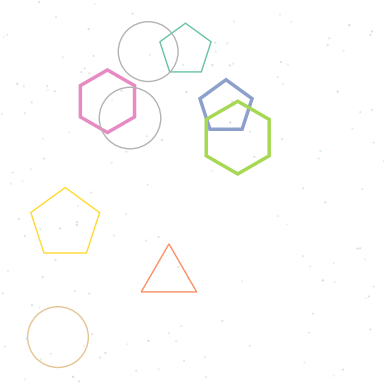[{"shape": "pentagon", "thickness": 1, "radius": 0.35, "center": [0.482, 0.87]}, {"shape": "triangle", "thickness": 1, "radius": 0.42, "center": [0.439, 0.283]}, {"shape": "pentagon", "thickness": 2.5, "radius": 0.36, "center": [0.587, 0.722]}, {"shape": "hexagon", "thickness": 2.5, "radius": 0.41, "center": [0.279, 0.737]}, {"shape": "hexagon", "thickness": 2.5, "radius": 0.47, "center": [0.617, 0.643]}, {"shape": "pentagon", "thickness": 1, "radius": 0.47, "center": [0.169, 0.419]}, {"shape": "circle", "thickness": 1, "radius": 0.39, "center": [0.151, 0.124]}, {"shape": "circle", "thickness": 1, "radius": 0.39, "center": [0.385, 0.866]}, {"shape": "circle", "thickness": 1, "radius": 0.4, "center": [0.338, 0.693]}]